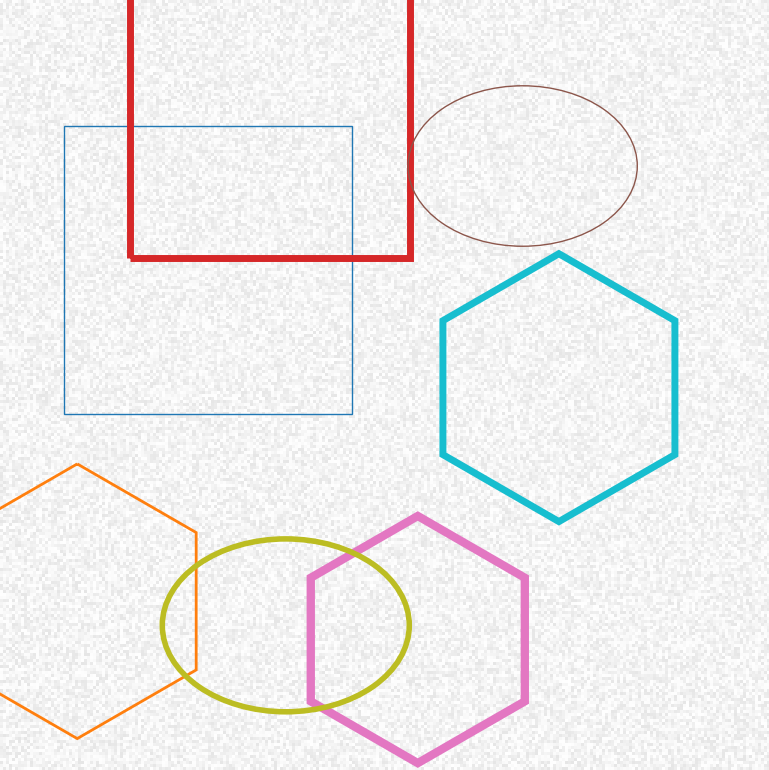[{"shape": "square", "thickness": 0.5, "radius": 0.94, "center": [0.27, 0.649]}, {"shape": "hexagon", "thickness": 1, "radius": 0.89, "center": [0.1, 0.219]}, {"shape": "square", "thickness": 2.5, "radius": 0.91, "center": [0.351, 0.847]}, {"shape": "oval", "thickness": 0.5, "radius": 0.74, "center": [0.679, 0.784]}, {"shape": "hexagon", "thickness": 3, "radius": 0.8, "center": [0.543, 0.169]}, {"shape": "oval", "thickness": 2, "radius": 0.8, "center": [0.371, 0.188]}, {"shape": "hexagon", "thickness": 2.5, "radius": 0.87, "center": [0.726, 0.497]}]